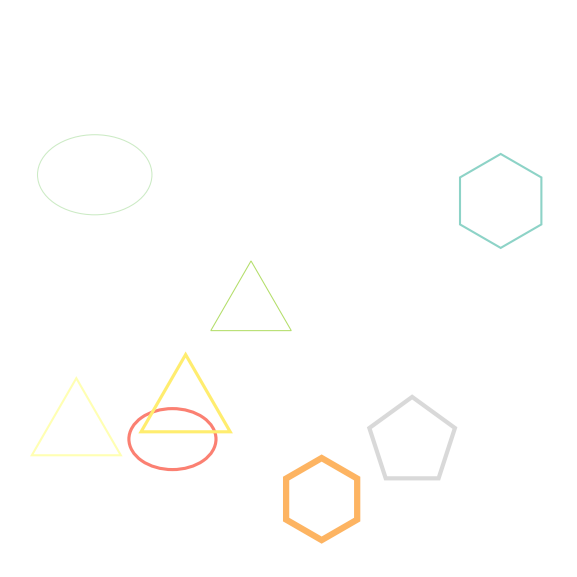[{"shape": "hexagon", "thickness": 1, "radius": 0.41, "center": [0.867, 0.651]}, {"shape": "triangle", "thickness": 1, "radius": 0.44, "center": [0.132, 0.255]}, {"shape": "oval", "thickness": 1.5, "radius": 0.38, "center": [0.299, 0.239]}, {"shape": "hexagon", "thickness": 3, "radius": 0.36, "center": [0.557, 0.135]}, {"shape": "triangle", "thickness": 0.5, "radius": 0.4, "center": [0.435, 0.467]}, {"shape": "pentagon", "thickness": 2, "radius": 0.39, "center": [0.714, 0.234]}, {"shape": "oval", "thickness": 0.5, "radius": 0.5, "center": [0.164, 0.697]}, {"shape": "triangle", "thickness": 1.5, "radius": 0.45, "center": [0.321, 0.296]}]